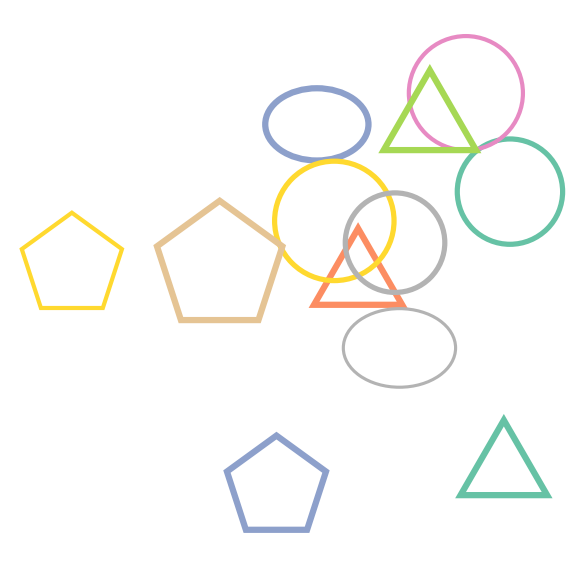[{"shape": "triangle", "thickness": 3, "radius": 0.43, "center": [0.872, 0.185]}, {"shape": "circle", "thickness": 2.5, "radius": 0.46, "center": [0.883, 0.667]}, {"shape": "triangle", "thickness": 3, "radius": 0.44, "center": [0.62, 0.515]}, {"shape": "pentagon", "thickness": 3, "radius": 0.45, "center": [0.479, 0.155]}, {"shape": "oval", "thickness": 3, "radius": 0.45, "center": [0.549, 0.784]}, {"shape": "circle", "thickness": 2, "radius": 0.49, "center": [0.807, 0.838]}, {"shape": "triangle", "thickness": 3, "radius": 0.46, "center": [0.744, 0.785]}, {"shape": "pentagon", "thickness": 2, "radius": 0.46, "center": [0.124, 0.54]}, {"shape": "circle", "thickness": 2.5, "radius": 0.52, "center": [0.579, 0.617]}, {"shape": "pentagon", "thickness": 3, "radius": 0.57, "center": [0.38, 0.537]}, {"shape": "oval", "thickness": 1.5, "radius": 0.49, "center": [0.692, 0.397]}, {"shape": "circle", "thickness": 2.5, "radius": 0.43, "center": [0.684, 0.579]}]